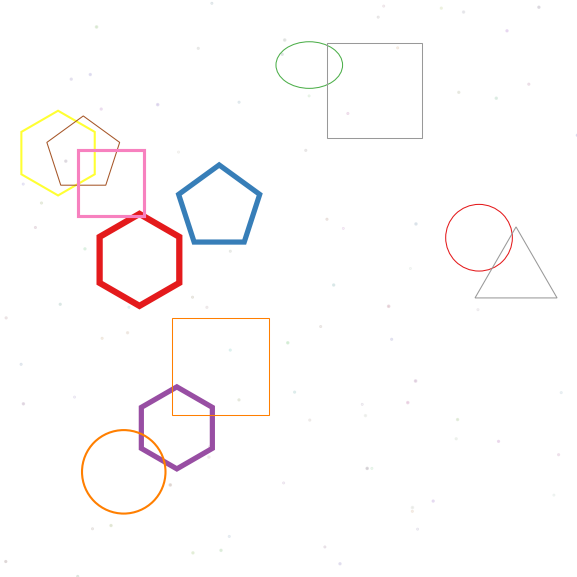[{"shape": "circle", "thickness": 0.5, "radius": 0.29, "center": [0.829, 0.587]}, {"shape": "hexagon", "thickness": 3, "radius": 0.4, "center": [0.241, 0.549]}, {"shape": "pentagon", "thickness": 2.5, "radius": 0.37, "center": [0.38, 0.64]}, {"shape": "oval", "thickness": 0.5, "radius": 0.29, "center": [0.536, 0.886]}, {"shape": "hexagon", "thickness": 2.5, "radius": 0.36, "center": [0.306, 0.258]}, {"shape": "circle", "thickness": 1, "radius": 0.36, "center": [0.214, 0.182]}, {"shape": "square", "thickness": 0.5, "radius": 0.42, "center": [0.382, 0.365]}, {"shape": "hexagon", "thickness": 1, "radius": 0.37, "center": [0.101, 0.734]}, {"shape": "pentagon", "thickness": 0.5, "radius": 0.33, "center": [0.144, 0.732]}, {"shape": "square", "thickness": 1.5, "radius": 0.29, "center": [0.192, 0.683]}, {"shape": "triangle", "thickness": 0.5, "radius": 0.41, "center": [0.894, 0.524]}, {"shape": "square", "thickness": 0.5, "radius": 0.41, "center": [0.649, 0.842]}]